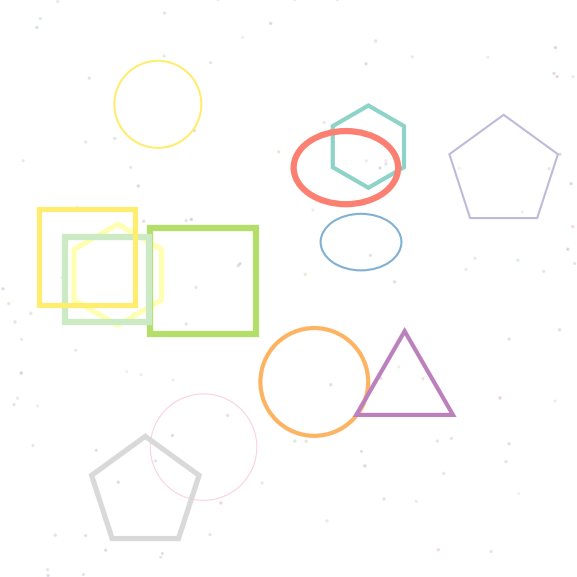[{"shape": "hexagon", "thickness": 2, "radius": 0.36, "center": [0.638, 0.745]}, {"shape": "hexagon", "thickness": 2.5, "radius": 0.44, "center": [0.204, 0.524]}, {"shape": "pentagon", "thickness": 1, "radius": 0.49, "center": [0.872, 0.702]}, {"shape": "oval", "thickness": 3, "radius": 0.45, "center": [0.599, 0.709]}, {"shape": "oval", "thickness": 1, "radius": 0.35, "center": [0.625, 0.58]}, {"shape": "circle", "thickness": 2, "radius": 0.47, "center": [0.544, 0.338]}, {"shape": "square", "thickness": 3, "radius": 0.46, "center": [0.352, 0.513]}, {"shape": "circle", "thickness": 0.5, "radius": 0.46, "center": [0.353, 0.225]}, {"shape": "pentagon", "thickness": 2.5, "radius": 0.49, "center": [0.252, 0.146]}, {"shape": "triangle", "thickness": 2, "radius": 0.48, "center": [0.701, 0.329]}, {"shape": "square", "thickness": 3, "radius": 0.36, "center": [0.185, 0.515]}, {"shape": "square", "thickness": 2.5, "radius": 0.42, "center": [0.151, 0.555]}, {"shape": "circle", "thickness": 1, "radius": 0.38, "center": [0.273, 0.818]}]